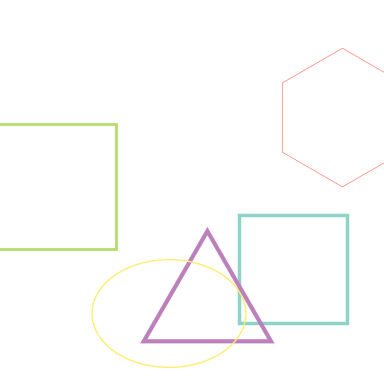[{"shape": "square", "thickness": 2.5, "radius": 0.7, "center": [0.76, 0.301]}, {"shape": "hexagon", "thickness": 0.5, "radius": 0.9, "center": [0.89, 0.695]}, {"shape": "square", "thickness": 2, "radius": 0.81, "center": [0.14, 0.516]}, {"shape": "triangle", "thickness": 3, "radius": 0.95, "center": [0.539, 0.209]}, {"shape": "oval", "thickness": 1, "radius": 1.0, "center": [0.439, 0.186]}]